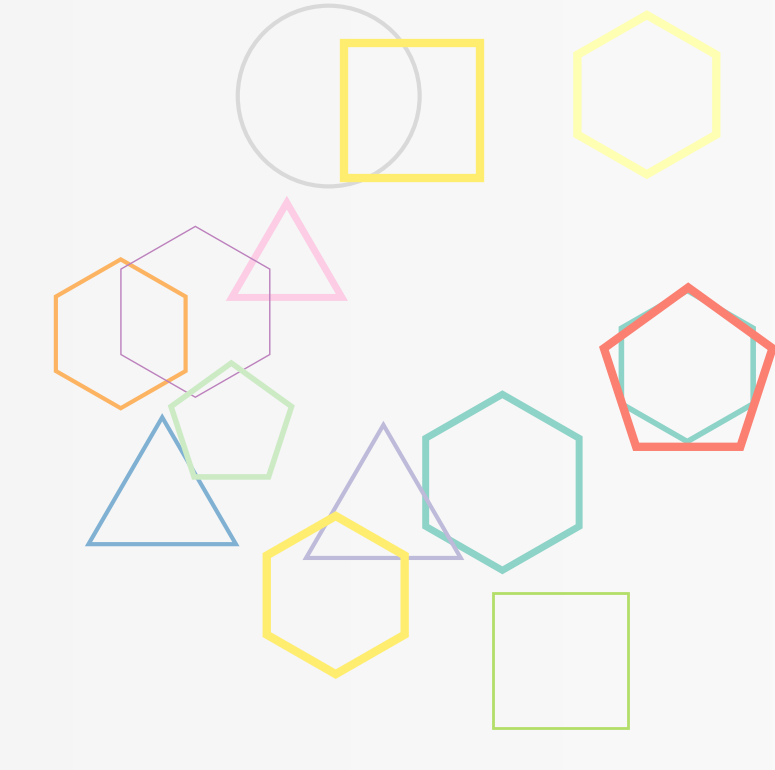[{"shape": "hexagon", "thickness": 2.5, "radius": 0.57, "center": [0.648, 0.374]}, {"shape": "hexagon", "thickness": 2, "radius": 0.49, "center": [0.887, 0.525]}, {"shape": "hexagon", "thickness": 3, "radius": 0.52, "center": [0.835, 0.877]}, {"shape": "triangle", "thickness": 1.5, "radius": 0.58, "center": [0.495, 0.333]}, {"shape": "pentagon", "thickness": 3, "radius": 0.57, "center": [0.888, 0.512]}, {"shape": "triangle", "thickness": 1.5, "radius": 0.55, "center": [0.209, 0.348]}, {"shape": "hexagon", "thickness": 1.5, "radius": 0.48, "center": [0.156, 0.567]}, {"shape": "square", "thickness": 1, "radius": 0.44, "center": [0.723, 0.142]}, {"shape": "triangle", "thickness": 2.5, "radius": 0.41, "center": [0.37, 0.655]}, {"shape": "circle", "thickness": 1.5, "radius": 0.59, "center": [0.424, 0.875]}, {"shape": "hexagon", "thickness": 0.5, "radius": 0.55, "center": [0.252, 0.595]}, {"shape": "pentagon", "thickness": 2, "radius": 0.41, "center": [0.298, 0.447]}, {"shape": "hexagon", "thickness": 3, "radius": 0.51, "center": [0.433, 0.227]}, {"shape": "square", "thickness": 3, "radius": 0.44, "center": [0.532, 0.856]}]